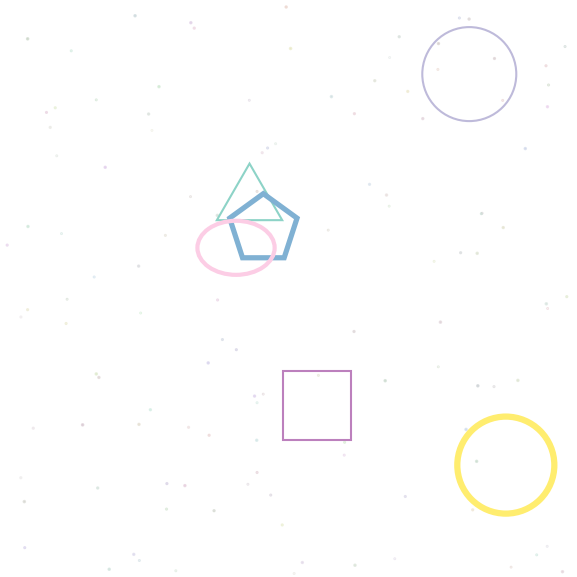[{"shape": "triangle", "thickness": 1, "radius": 0.33, "center": [0.432, 0.651]}, {"shape": "circle", "thickness": 1, "radius": 0.41, "center": [0.813, 0.871]}, {"shape": "pentagon", "thickness": 2.5, "radius": 0.31, "center": [0.456, 0.602]}, {"shape": "oval", "thickness": 2, "radius": 0.33, "center": [0.409, 0.57]}, {"shape": "square", "thickness": 1, "radius": 0.3, "center": [0.549, 0.297]}, {"shape": "circle", "thickness": 3, "radius": 0.42, "center": [0.876, 0.194]}]